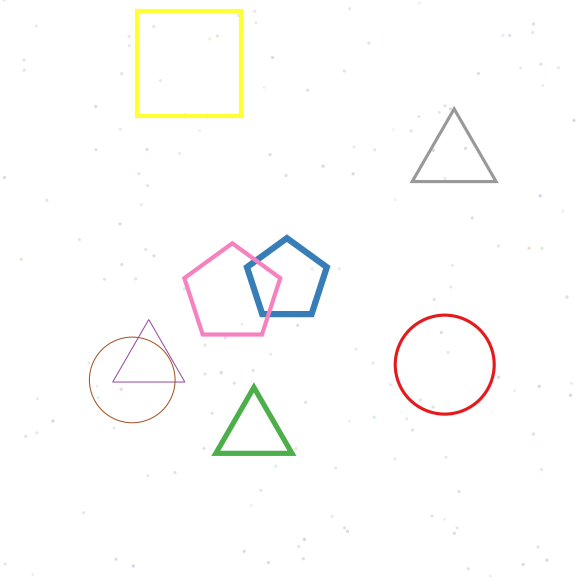[{"shape": "circle", "thickness": 1.5, "radius": 0.43, "center": [0.77, 0.368]}, {"shape": "pentagon", "thickness": 3, "radius": 0.36, "center": [0.497, 0.514]}, {"shape": "triangle", "thickness": 2.5, "radius": 0.38, "center": [0.44, 0.252]}, {"shape": "triangle", "thickness": 0.5, "radius": 0.36, "center": [0.258, 0.374]}, {"shape": "square", "thickness": 2, "radius": 0.45, "center": [0.327, 0.889]}, {"shape": "circle", "thickness": 0.5, "radius": 0.37, "center": [0.229, 0.341]}, {"shape": "pentagon", "thickness": 2, "radius": 0.44, "center": [0.402, 0.491]}, {"shape": "triangle", "thickness": 1.5, "radius": 0.42, "center": [0.786, 0.727]}]